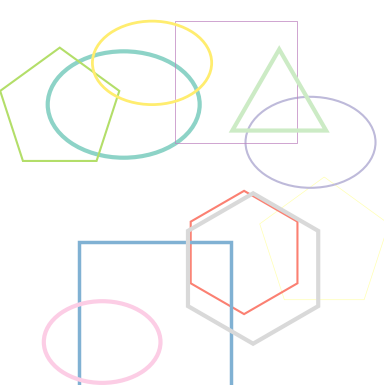[{"shape": "oval", "thickness": 3, "radius": 0.99, "center": [0.321, 0.729]}, {"shape": "pentagon", "thickness": 0.5, "radius": 0.88, "center": [0.842, 0.364]}, {"shape": "oval", "thickness": 1.5, "radius": 0.84, "center": [0.807, 0.63]}, {"shape": "hexagon", "thickness": 1.5, "radius": 0.8, "center": [0.634, 0.344]}, {"shape": "square", "thickness": 2.5, "radius": 0.99, "center": [0.402, 0.174]}, {"shape": "pentagon", "thickness": 1.5, "radius": 0.81, "center": [0.155, 0.714]}, {"shape": "oval", "thickness": 3, "radius": 0.76, "center": [0.265, 0.112]}, {"shape": "hexagon", "thickness": 3, "radius": 0.98, "center": [0.657, 0.303]}, {"shape": "square", "thickness": 0.5, "radius": 0.79, "center": [0.613, 0.788]}, {"shape": "triangle", "thickness": 3, "radius": 0.7, "center": [0.725, 0.731]}, {"shape": "oval", "thickness": 2, "radius": 0.77, "center": [0.395, 0.837]}]